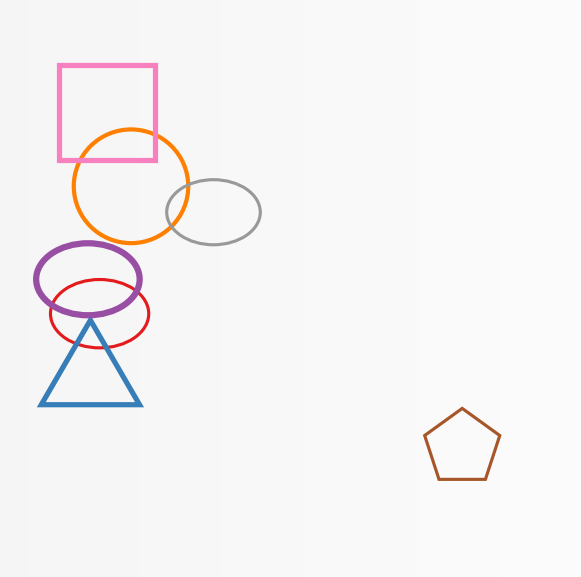[{"shape": "oval", "thickness": 1.5, "radius": 0.42, "center": [0.171, 0.456]}, {"shape": "triangle", "thickness": 2.5, "radius": 0.49, "center": [0.156, 0.347]}, {"shape": "oval", "thickness": 3, "radius": 0.45, "center": [0.151, 0.516]}, {"shape": "circle", "thickness": 2, "radius": 0.49, "center": [0.225, 0.677]}, {"shape": "pentagon", "thickness": 1.5, "radius": 0.34, "center": [0.795, 0.224]}, {"shape": "square", "thickness": 2.5, "radius": 0.41, "center": [0.184, 0.804]}, {"shape": "oval", "thickness": 1.5, "radius": 0.4, "center": [0.367, 0.632]}]